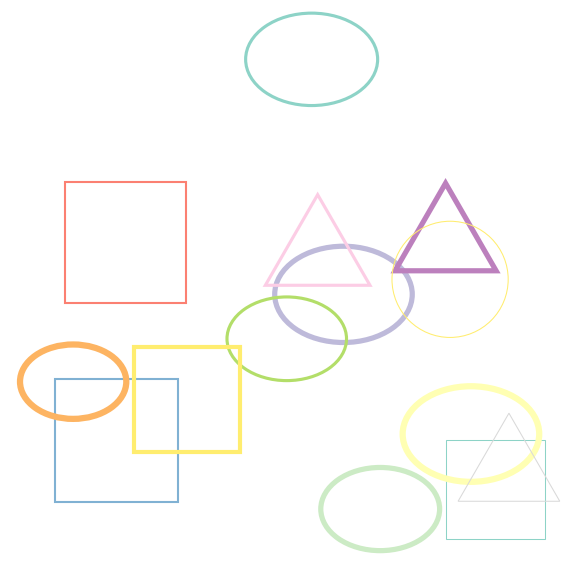[{"shape": "oval", "thickness": 1.5, "radius": 0.57, "center": [0.54, 0.896]}, {"shape": "square", "thickness": 0.5, "radius": 0.43, "center": [0.858, 0.152]}, {"shape": "oval", "thickness": 3, "radius": 0.59, "center": [0.815, 0.248]}, {"shape": "oval", "thickness": 2.5, "radius": 0.6, "center": [0.595, 0.489]}, {"shape": "square", "thickness": 1, "radius": 0.52, "center": [0.218, 0.579]}, {"shape": "square", "thickness": 1, "radius": 0.53, "center": [0.202, 0.236]}, {"shape": "oval", "thickness": 3, "radius": 0.46, "center": [0.127, 0.338]}, {"shape": "oval", "thickness": 1.5, "radius": 0.52, "center": [0.497, 0.413]}, {"shape": "triangle", "thickness": 1.5, "radius": 0.52, "center": [0.55, 0.557]}, {"shape": "triangle", "thickness": 0.5, "radius": 0.51, "center": [0.881, 0.182]}, {"shape": "triangle", "thickness": 2.5, "radius": 0.51, "center": [0.772, 0.581]}, {"shape": "oval", "thickness": 2.5, "radius": 0.51, "center": [0.658, 0.118]}, {"shape": "circle", "thickness": 0.5, "radius": 0.5, "center": [0.779, 0.515]}, {"shape": "square", "thickness": 2, "radius": 0.46, "center": [0.324, 0.308]}]